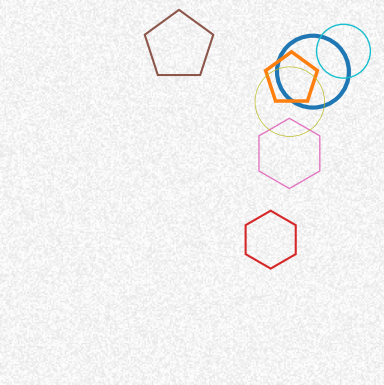[{"shape": "circle", "thickness": 3, "radius": 0.47, "center": [0.813, 0.814]}, {"shape": "pentagon", "thickness": 2.5, "radius": 0.35, "center": [0.757, 0.795]}, {"shape": "hexagon", "thickness": 1.5, "radius": 0.38, "center": [0.703, 0.378]}, {"shape": "pentagon", "thickness": 1.5, "radius": 0.47, "center": [0.465, 0.881]}, {"shape": "hexagon", "thickness": 1, "radius": 0.46, "center": [0.752, 0.602]}, {"shape": "circle", "thickness": 0.5, "radius": 0.45, "center": [0.753, 0.736]}, {"shape": "circle", "thickness": 1, "radius": 0.35, "center": [0.892, 0.867]}]